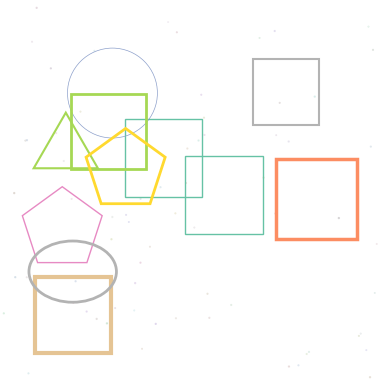[{"shape": "square", "thickness": 1, "radius": 0.5, "center": [0.424, 0.59]}, {"shape": "square", "thickness": 1, "radius": 0.51, "center": [0.582, 0.493]}, {"shape": "square", "thickness": 2.5, "radius": 0.53, "center": [0.823, 0.483]}, {"shape": "circle", "thickness": 0.5, "radius": 0.58, "center": [0.292, 0.758]}, {"shape": "pentagon", "thickness": 1, "radius": 0.54, "center": [0.162, 0.406]}, {"shape": "square", "thickness": 2, "radius": 0.48, "center": [0.282, 0.658]}, {"shape": "triangle", "thickness": 1.5, "radius": 0.48, "center": [0.171, 0.611]}, {"shape": "pentagon", "thickness": 2, "radius": 0.54, "center": [0.326, 0.558]}, {"shape": "square", "thickness": 3, "radius": 0.5, "center": [0.189, 0.182]}, {"shape": "oval", "thickness": 2, "radius": 0.57, "center": [0.189, 0.294]}, {"shape": "square", "thickness": 1.5, "radius": 0.43, "center": [0.744, 0.762]}]